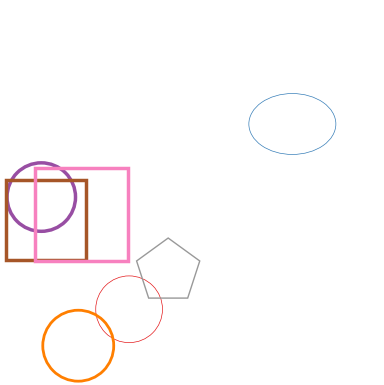[{"shape": "circle", "thickness": 0.5, "radius": 0.43, "center": [0.335, 0.197]}, {"shape": "oval", "thickness": 0.5, "radius": 0.57, "center": [0.759, 0.678]}, {"shape": "circle", "thickness": 2.5, "radius": 0.44, "center": [0.107, 0.488]}, {"shape": "circle", "thickness": 2, "radius": 0.46, "center": [0.203, 0.102]}, {"shape": "square", "thickness": 2.5, "radius": 0.52, "center": [0.119, 0.429]}, {"shape": "square", "thickness": 2.5, "radius": 0.6, "center": [0.212, 0.443]}, {"shape": "pentagon", "thickness": 1, "radius": 0.43, "center": [0.437, 0.295]}]